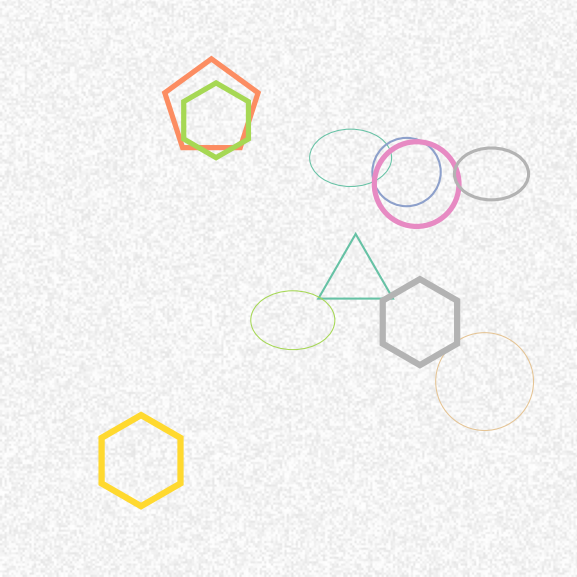[{"shape": "oval", "thickness": 0.5, "radius": 0.35, "center": [0.607, 0.726]}, {"shape": "triangle", "thickness": 1, "radius": 0.37, "center": [0.616, 0.519]}, {"shape": "pentagon", "thickness": 2.5, "radius": 0.42, "center": [0.366, 0.812]}, {"shape": "circle", "thickness": 1, "radius": 0.3, "center": [0.704, 0.701]}, {"shape": "circle", "thickness": 2.5, "radius": 0.37, "center": [0.721, 0.68]}, {"shape": "oval", "thickness": 0.5, "radius": 0.36, "center": [0.507, 0.445]}, {"shape": "hexagon", "thickness": 2.5, "radius": 0.32, "center": [0.374, 0.791]}, {"shape": "hexagon", "thickness": 3, "radius": 0.39, "center": [0.244, 0.202]}, {"shape": "circle", "thickness": 0.5, "radius": 0.42, "center": [0.839, 0.338]}, {"shape": "hexagon", "thickness": 3, "radius": 0.37, "center": [0.727, 0.441]}, {"shape": "oval", "thickness": 1.5, "radius": 0.32, "center": [0.851, 0.698]}]